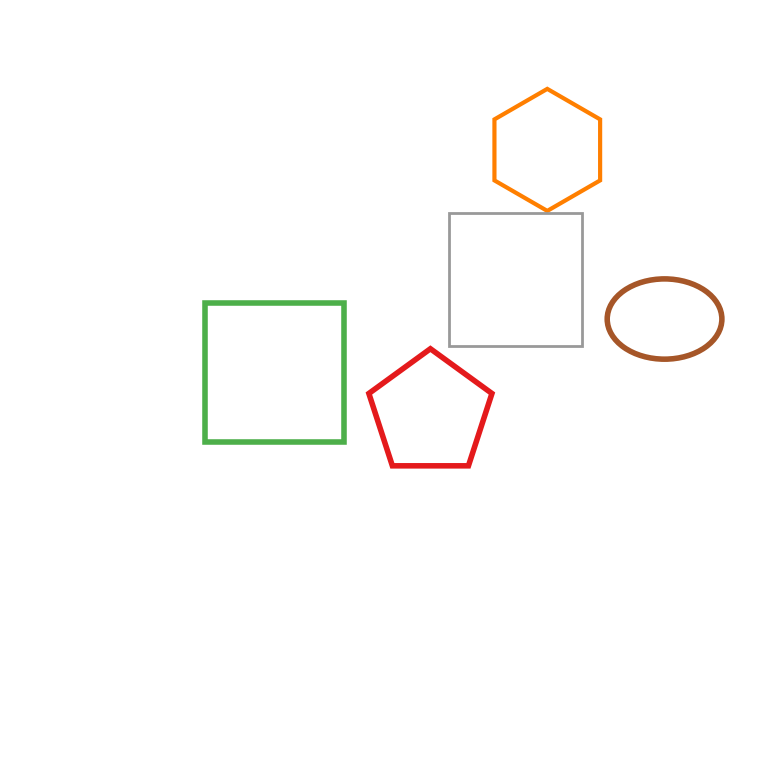[{"shape": "pentagon", "thickness": 2, "radius": 0.42, "center": [0.559, 0.463]}, {"shape": "square", "thickness": 2, "radius": 0.45, "center": [0.357, 0.516]}, {"shape": "hexagon", "thickness": 1.5, "radius": 0.4, "center": [0.711, 0.805]}, {"shape": "oval", "thickness": 2, "radius": 0.37, "center": [0.863, 0.586]}, {"shape": "square", "thickness": 1, "radius": 0.43, "center": [0.67, 0.638]}]